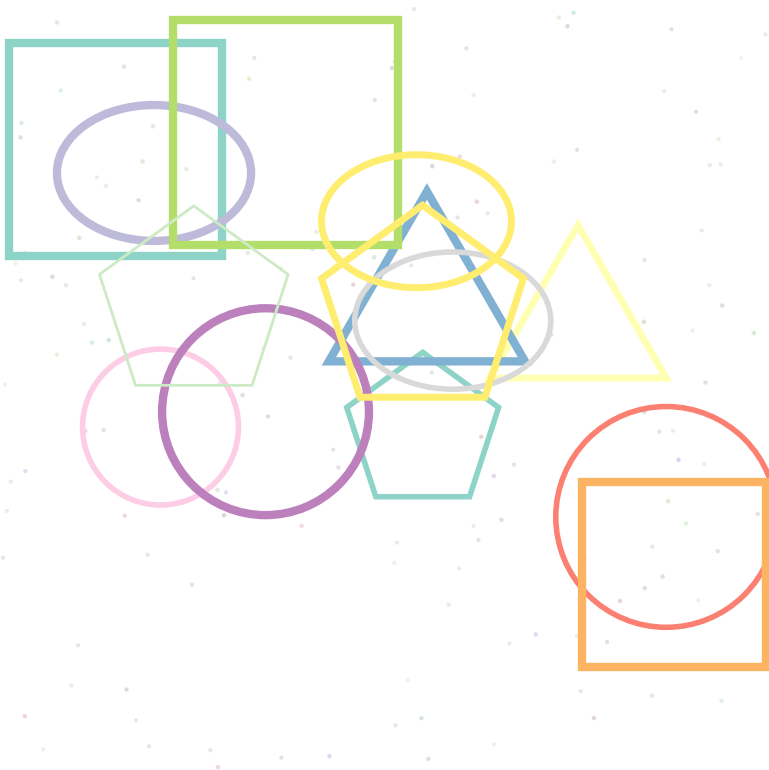[{"shape": "square", "thickness": 3, "radius": 0.69, "center": [0.15, 0.806]}, {"shape": "pentagon", "thickness": 2, "radius": 0.52, "center": [0.549, 0.439]}, {"shape": "triangle", "thickness": 2.5, "radius": 0.66, "center": [0.751, 0.575]}, {"shape": "oval", "thickness": 3, "radius": 0.63, "center": [0.2, 0.775]}, {"shape": "circle", "thickness": 2, "radius": 0.72, "center": [0.865, 0.329]}, {"shape": "triangle", "thickness": 3, "radius": 0.74, "center": [0.554, 0.604]}, {"shape": "square", "thickness": 3, "radius": 0.6, "center": [0.875, 0.254]}, {"shape": "square", "thickness": 3, "radius": 0.73, "center": [0.371, 0.828]}, {"shape": "circle", "thickness": 2, "radius": 0.51, "center": [0.208, 0.445]}, {"shape": "oval", "thickness": 2, "radius": 0.64, "center": [0.588, 0.584]}, {"shape": "circle", "thickness": 3, "radius": 0.67, "center": [0.345, 0.465]}, {"shape": "pentagon", "thickness": 1, "radius": 0.64, "center": [0.252, 0.604]}, {"shape": "oval", "thickness": 2.5, "radius": 0.62, "center": [0.541, 0.713]}, {"shape": "pentagon", "thickness": 2.5, "radius": 0.69, "center": [0.549, 0.596]}]